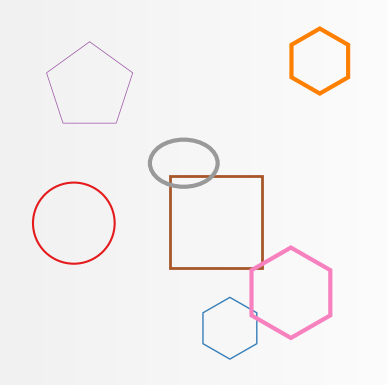[{"shape": "circle", "thickness": 1.5, "radius": 0.53, "center": [0.191, 0.42]}, {"shape": "hexagon", "thickness": 1, "radius": 0.4, "center": [0.593, 0.147]}, {"shape": "pentagon", "thickness": 0.5, "radius": 0.58, "center": [0.231, 0.775]}, {"shape": "hexagon", "thickness": 3, "radius": 0.42, "center": [0.825, 0.841]}, {"shape": "square", "thickness": 2, "radius": 0.6, "center": [0.558, 0.424]}, {"shape": "hexagon", "thickness": 3, "radius": 0.59, "center": [0.751, 0.24]}, {"shape": "oval", "thickness": 3, "radius": 0.44, "center": [0.474, 0.576]}]